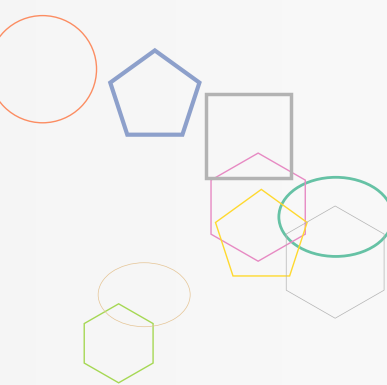[{"shape": "oval", "thickness": 2, "radius": 0.73, "center": [0.866, 0.437]}, {"shape": "circle", "thickness": 1, "radius": 0.7, "center": [0.11, 0.82]}, {"shape": "pentagon", "thickness": 3, "radius": 0.6, "center": [0.4, 0.748]}, {"shape": "hexagon", "thickness": 1, "radius": 0.7, "center": [0.666, 0.462]}, {"shape": "hexagon", "thickness": 1, "radius": 0.51, "center": [0.306, 0.108]}, {"shape": "pentagon", "thickness": 1, "radius": 0.62, "center": [0.674, 0.384]}, {"shape": "oval", "thickness": 0.5, "radius": 0.59, "center": [0.372, 0.234]}, {"shape": "hexagon", "thickness": 0.5, "radius": 0.73, "center": [0.865, 0.319]}, {"shape": "square", "thickness": 2.5, "radius": 0.55, "center": [0.64, 0.648]}]